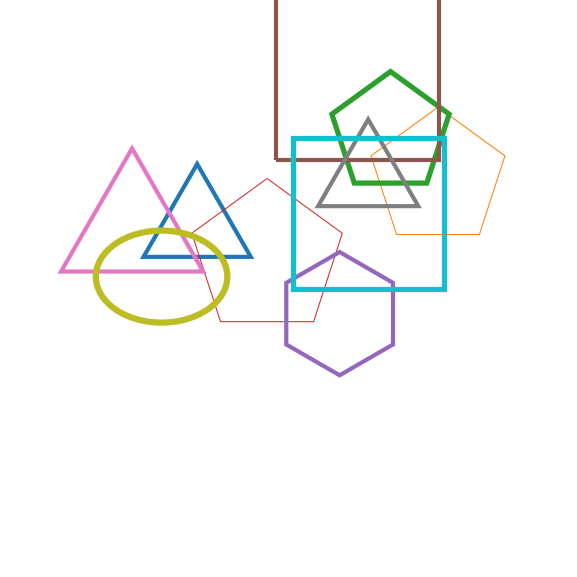[{"shape": "triangle", "thickness": 2, "radius": 0.54, "center": [0.341, 0.608]}, {"shape": "pentagon", "thickness": 0.5, "radius": 0.61, "center": [0.758, 0.692]}, {"shape": "pentagon", "thickness": 2.5, "radius": 0.53, "center": [0.676, 0.768]}, {"shape": "pentagon", "thickness": 0.5, "radius": 0.69, "center": [0.462, 0.553]}, {"shape": "hexagon", "thickness": 2, "radius": 0.53, "center": [0.588, 0.456]}, {"shape": "square", "thickness": 2, "radius": 0.7, "center": [0.619, 0.862]}, {"shape": "triangle", "thickness": 2, "radius": 0.71, "center": [0.229, 0.6]}, {"shape": "triangle", "thickness": 2, "radius": 0.5, "center": [0.638, 0.692]}, {"shape": "oval", "thickness": 3, "radius": 0.57, "center": [0.28, 0.52]}, {"shape": "square", "thickness": 2.5, "radius": 0.65, "center": [0.638, 0.629]}]